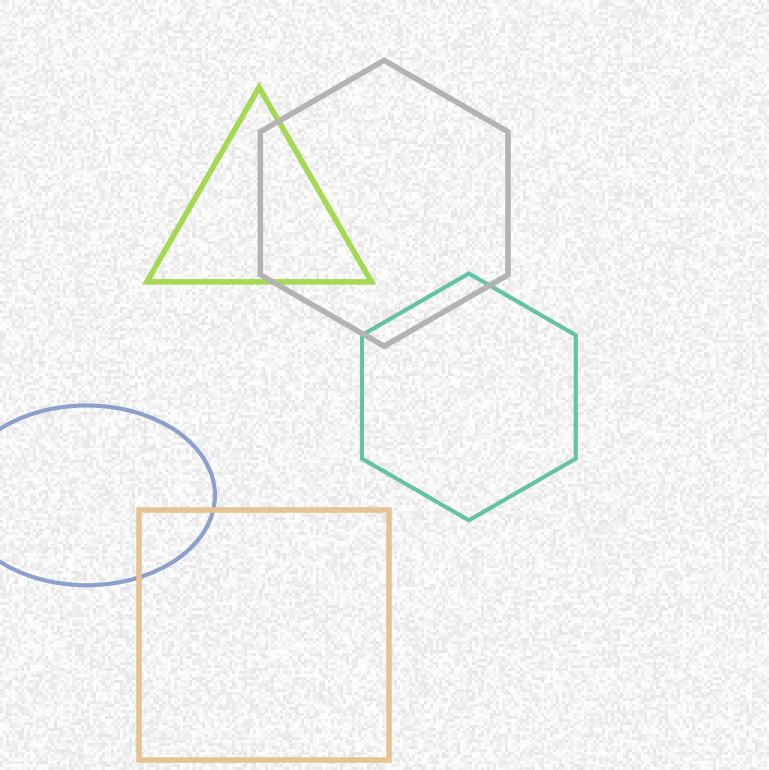[{"shape": "hexagon", "thickness": 1.5, "radius": 0.8, "center": [0.609, 0.485]}, {"shape": "oval", "thickness": 1.5, "radius": 0.83, "center": [0.112, 0.357]}, {"shape": "triangle", "thickness": 2, "radius": 0.84, "center": [0.337, 0.718]}, {"shape": "square", "thickness": 2, "radius": 0.81, "center": [0.343, 0.175]}, {"shape": "hexagon", "thickness": 2, "radius": 0.93, "center": [0.499, 0.736]}]